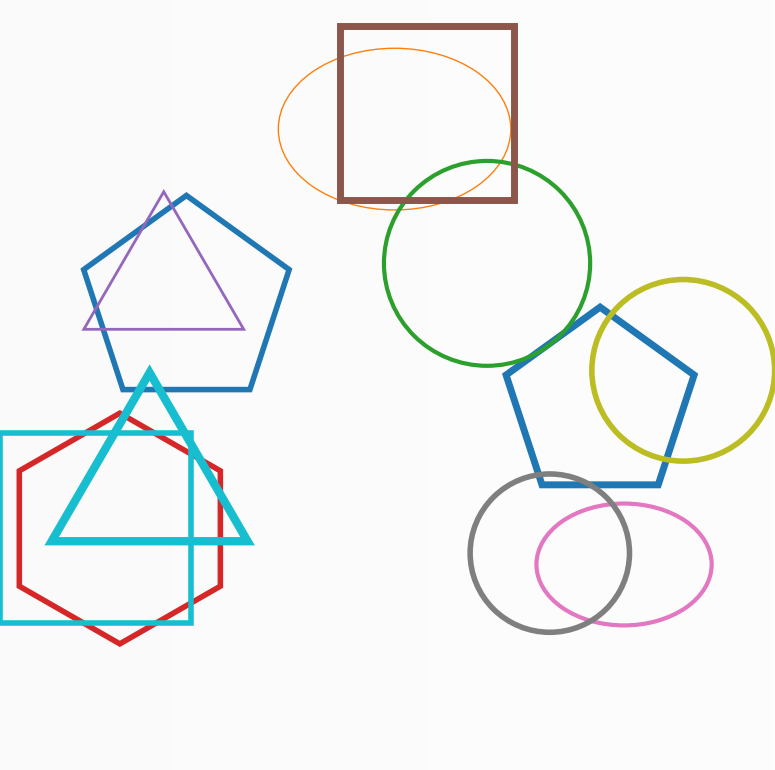[{"shape": "pentagon", "thickness": 2.5, "radius": 0.64, "center": [0.774, 0.474]}, {"shape": "pentagon", "thickness": 2, "radius": 0.7, "center": [0.241, 0.607]}, {"shape": "oval", "thickness": 0.5, "radius": 0.75, "center": [0.509, 0.832]}, {"shape": "circle", "thickness": 1.5, "radius": 0.67, "center": [0.628, 0.658]}, {"shape": "hexagon", "thickness": 2, "radius": 0.75, "center": [0.155, 0.314]}, {"shape": "triangle", "thickness": 1, "radius": 0.6, "center": [0.211, 0.632]}, {"shape": "square", "thickness": 2.5, "radius": 0.56, "center": [0.551, 0.853]}, {"shape": "oval", "thickness": 1.5, "radius": 0.57, "center": [0.805, 0.267]}, {"shape": "circle", "thickness": 2, "radius": 0.51, "center": [0.709, 0.282]}, {"shape": "circle", "thickness": 2, "radius": 0.59, "center": [0.882, 0.519]}, {"shape": "square", "thickness": 2, "radius": 0.62, "center": [0.123, 0.314]}, {"shape": "triangle", "thickness": 3, "radius": 0.73, "center": [0.193, 0.37]}]